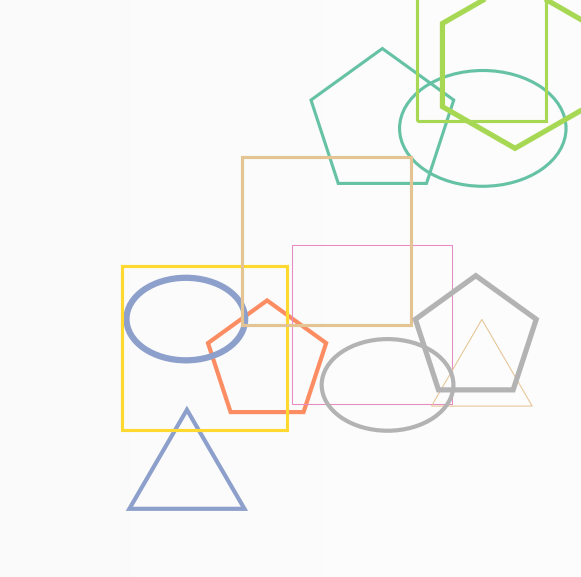[{"shape": "pentagon", "thickness": 1.5, "radius": 0.65, "center": [0.658, 0.786]}, {"shape": "oval", "thickness": 1.5, "radius": 0.72, "center": [0.831, 0.777]}, {"shape": "pentagon", "thickness": 2, "radius": 0.53, "center": [0.459, 0.372]}, {"shape": "triangle", "thickness": 2, "radius": 0.57, "center": [0.322, 0.175]}, {"shape": "oval", "thickness": 3, "radius": 0.51, "center": [0.32, 0.447]}, {"shape": "square", "thickness": 0.5, "radius": 0.69, "center": [0.64, 0.437]}, {"shape": "square", "thickness": 1.5, "radius": 0.56, "center": [0.828, 0.9]}, {"shape": "hexagon", "thickness": 2.5, "radius": 0.72, "center": [0.886, 0.886]}, {"shape": "square", "thickness": 1.5, "radius": 0.71, "center": [0.352, 0.396]}, {"shape": "square", "thickness": 1.5, "radius": 0.73, "center": [0.562, 0.582]}, {"shape": "triangle", "thickness": 0.5, "radius": 0.5, "center": [0.829, 0.346]}, {"shape": "oval", "thickness": 2, "radius": 0.57, "center": [0.667, 0.333]}, {"shape": "pentagon", "thickness": 2.5, "radius": 0.55, "center": [0.819, 0.412]}]